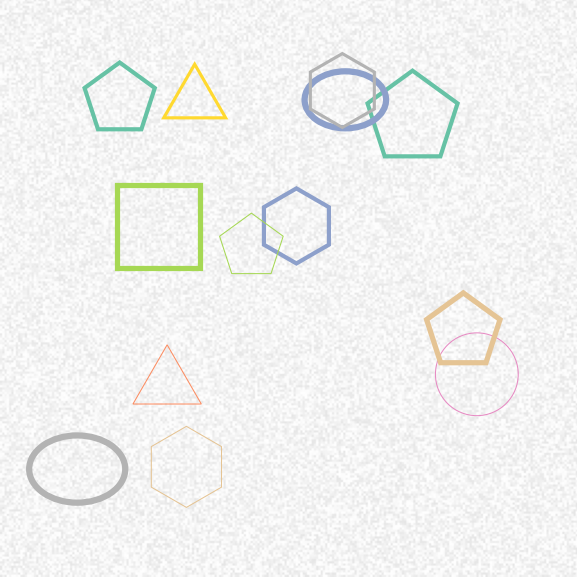[{"shape": "pentagon", "thickness": 2, "radius": 0.41, "center": [0.714, 0.795]}, {"shape": "pentagon", "thickness": 2, "radius": 0.32, "center": [0.207, 0.827]}, {"shape": "triangle", "thickness": 0.5, "radius": 0.34, "center": [0.289, 0.334]}, {"shape": "oval", "thickness": 3, "radius": 0.35, "center": [0.598, 0.826]}, {"shape": "hexagon", "thickness": 2, "radius": 0.32, "center": [0.513, 0.608]}, {"shape": "circle", "thickness": 0.5, "radius": 0.36, "center": [0.826, 0.351]}, {"shape": "pentagon", "thickness": 0.5, "radius": 0.29, "center": [0.435, 0.572]}, {"shape": "square", "thickness": 2.5, "radius": 0.36, "center": [0.274, 0.606]}, {"shape": "triangle", "thickness": 1.5, "radius": 0.31, "center": [0.337, 0.826]}, {"shape": "pentagon", "thickness": 2.5, "radius": 0.33, "center": [0.802, 0.425]}, {"shape": "hexagon", "thickness": 0.5, "radius": 0.35, "center": [0.323, 0.191]}, {"shape": "oval", "thickness": 3, "radius": 0.42, "center": [0.134, 0.187]}, {"shape": "hexagon", "thickness": 1.5, "radius": 0.32, "center": [0.593, 0.842]}]